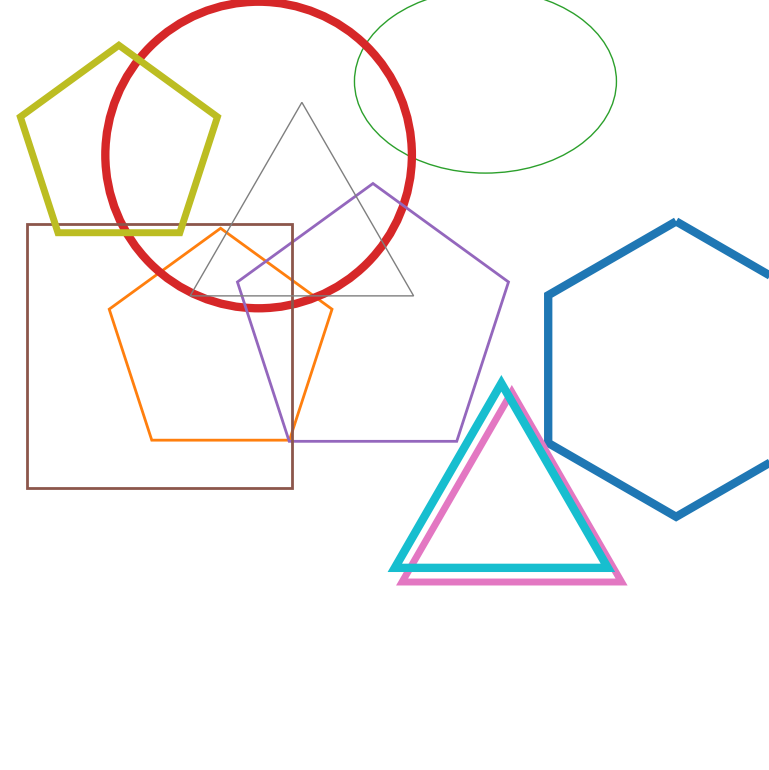[{"shape": "hexagon", "thickness": 3, "radius": 0.96, "center": [0.878, 0.521]}, {"shape": "pentagon", "thickness": 1, "radius": 0.76, "center": [0.287, 0.551]}, {"shape": "oval", "thickness": 0.5, "radius": 0.85, "center": [0.63, 0.894]}, {"shape": "circle", "thickness": 3, "radius": 1.0, "center": [0.336, 0.799]}, {"shape": "pentagon", "thickness": 1, "radius": 0.93, "center": [0.484, 0.577]}, {"shape": "square", "thickness": 1, "radius": 0.86, "center": [0.207, 0.537]}, {"shape": "triangle", "thickness": 2.5, "radius": 0.82, "center": [0.665, 0.326]}, {"shape": "triangle", "thickness": 0.5, "radius": 0.84, "center": [0.392, 0.7]}, {"shape": "pentagon", "thickness": 2.5, "radius": 0.67, "center": [0.154, 0.807]}, {"shape": "triangle", "thickness": 3, "radius": 0.8, "center": [0.651, 0.342]}]